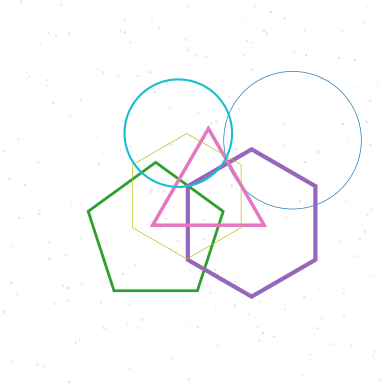[{"shape": "circle", "thickness": 0.5, "radius": 0.89, "center": [0.76, 0.636]}, {"shape": "pentagon", "thickness": 2, "radius": 0.92, "center": [0.404, 0.394]}, {"shape": "hexagon", "thickness": 3, "radius": 0.96, "center": [0.654, 0.421]}, {"shape": "triangle", "thickness": 2.5, "radius": 0.84, "center": [0.541, 0.499]}, {"shape": "hexagon", "thickness": 0.5, "radius": 0.82, "center": [0.485, 0.49]}, {"shape": "circle", "thickness": 1.5, "radius": 0.7, "center": [0.463, 0.654]}]